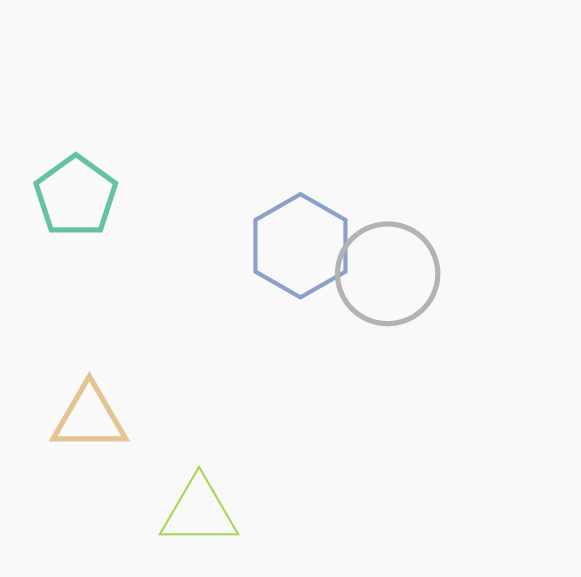[{"shape": "pentagon", "thickness": 2.5, "radius": 0.36, "center": [0.13, 0.659]}, {"shape": "hexagon", "thickness": 2, "radius": 0.45, "center": [0.517, 0.574]}, {"shape": "triangle", "thickness": 1, "radius": 0.39, "center": [0.342, 0.113]}, {"shape": "triangle", "thickness": 2.5, "radius": 0.36, "center": [0.154, 0.275]}, {"shape": "circle", "thickness": 2.5, "radius": 0.43, "center": [0.667, 0.525]}]